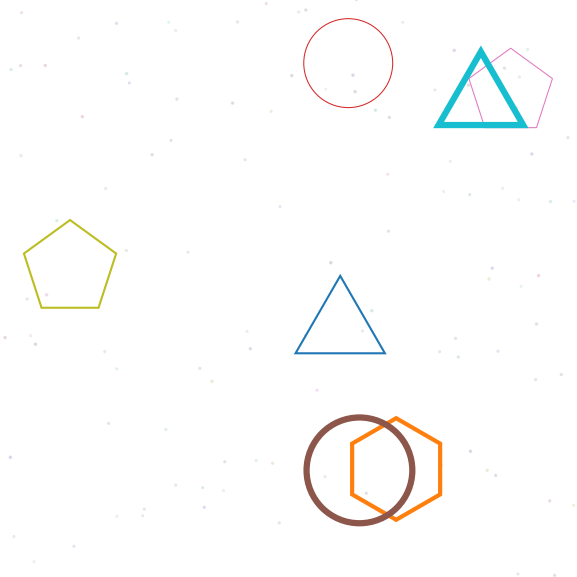[{"shape": "triangle", "thickness": 1, "radius": 0.45, "center": [0.589, 0.432]}, {"shape": "hexagon", "thickness": 2, "radius": 0.44, "center": [0.686, 0.187]}, {"shape": "circle", "thickness": 0.5, "radius": 0.38, "center": [0.603, 0.89]}, {"shape": "circle", "thickness": 3, "radius": 0.46, "center": [0.622, 0.185]}, {"shape": "pentagon", "thickness": 0.5, "radius": 0.38, "center": [0.884, 0.84]}, {"shape": "pentagon", "thickness": 1, "radius": 0.42, "center": [0.121, 0.534]}, {"shape": "triangle", "thickness": 3, "radius": 0.42, "center": [0.833, 0.825]}]